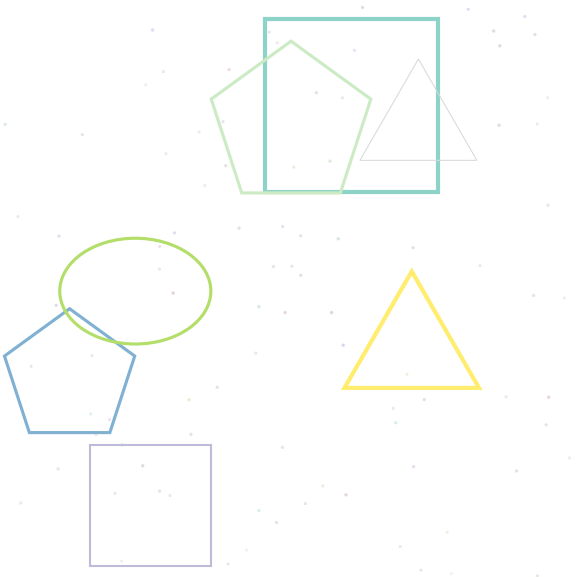[{"shape": "square", "thickness": 2, "radius": 0.75, "center": [0.609, 0.817]}, {"shape": "square", "thickness": 1, "radius": 0.52, "center": [0.261, 0.124]}, {"shape": "pentagon", "thickness": 1.5, "radius": 0.59, "center": [0.121, 0.346]}, {"shape": "oval", "thickness": 1.5, "radius": 0.65, "center": [0.234, 0.495]}, {"shape": "triangle", "thickness": 0.5, "radius": 0.58, "center": [0.725, 0.78]}, {"shape": "pentagon", "thickness": 1.5, "radius": 0.73, "center": [0.504, 0.783]}, {"shape": "triangle", "thickness": 2, "radius": 0.67, "center": [0.713, 0.395]}]